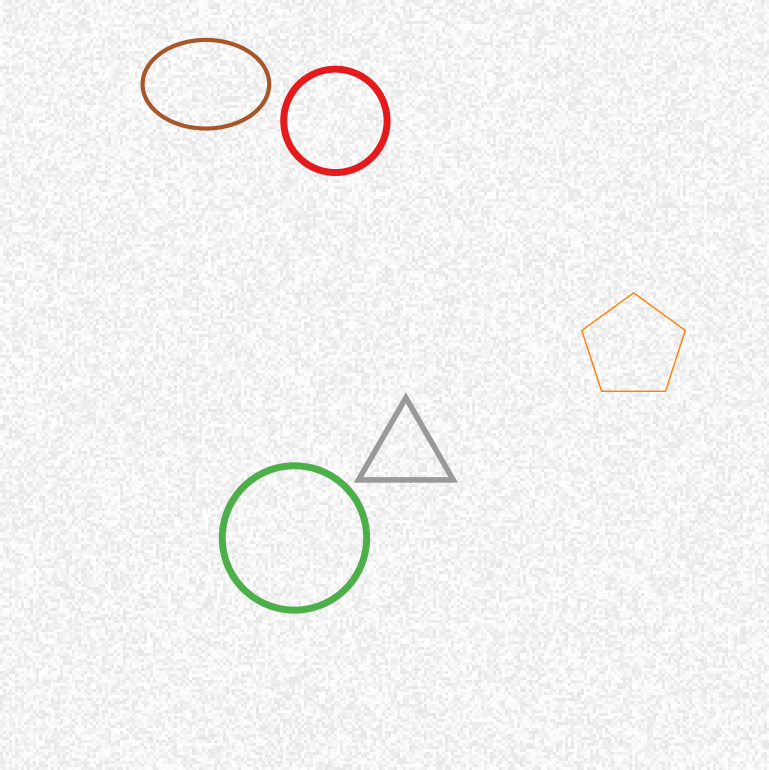[{"shape": "circle", "thickness": 2.5, "radius": 0.34, "center": [0.436, 0.843]}, {"shape": "circle", "thickness": 2.5, "radius": 0.47, "center": [0.382, 0.301]}, {"shape": "pentagon", "thickness": 0.5, "radius": 0.35, "center": [0.823, 0.549]}, {"shape": "oval", "thickness": 1.5, "radius": 0.41, "center": [0.267, 0.891]}, {"shape": "triangle", "thickness": 2, "radius": 0.36, "center": [0.527, 0.412]}]